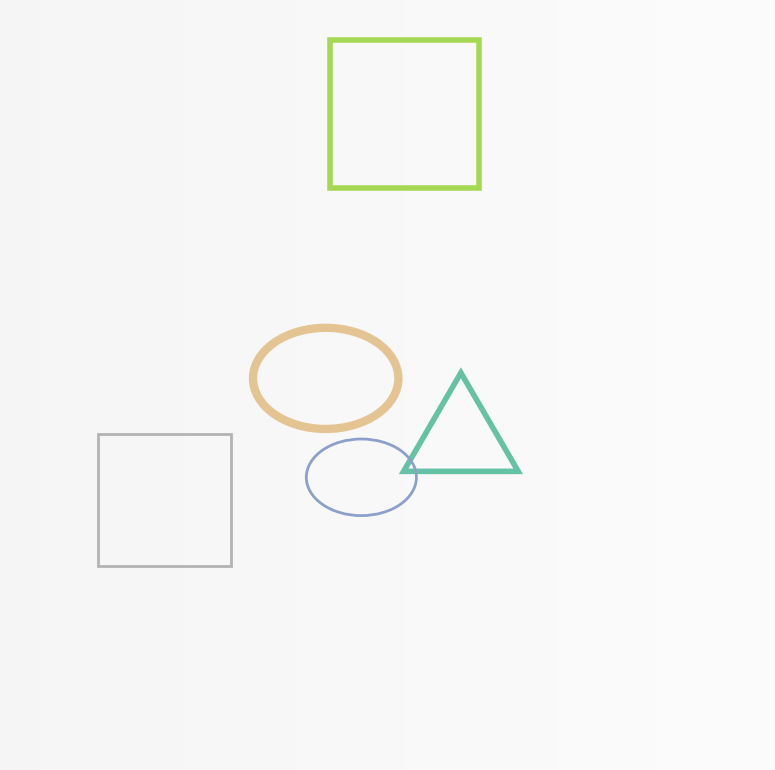[{"shape": "triangle", "thickness": 2, "radius": 0.43, "center": [0.595, 0.431]}, {"shape": "oval", "thickness": 1, "radius": 0.36, "center": [0.466, 0.38]}, {"shape": "square", "thickness": 2, "radius": 0.48, "center": [0.522, 0.852]}, {"shape": "oval", "thickness": 3, "radius": 0.47, "center": [0.42, 0.509]}, {"shape": "square", "thickness": 1, "radius": 0.43, "center": [0.212, 0.351]}]